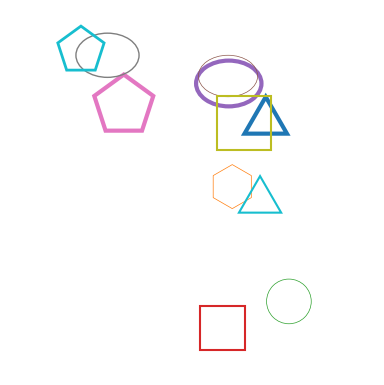[{"shape": "triangle", "thickness": 3, "radius": 0.32, "center": [0.69, 0.685]}, {"shape": "hexagon", "thickness": 0.5, "radius": 0.29, "center": [0.603, 0.515]}, {"shape": "circle", "thickness": 0.5, "radius": 0.29, "center": [0.75, 0.217]}, {"shape": "square", "thickness": 1.5, "radius": 0.29, "center": [0.577, 0.148]}, {"shape": "oval", "thickness": 3, "radius": 0.42, "center": [0.594, 0.783]}, {"shape": "oval", "thickness": 0.5, "radius": 0.38, "center": [0.592, 0.803]}, {"shape": "pentagon", "thickness": 3, "radius": 0.4, "center": [0.322, 0.726]}, {"shape": "oval", "thickness": 1, "radius": 0.41, "center": [0.279, 0.856]}, {"shape": "square", "thickness": 1.5, "radius": 0.35, "center": [0.635, 0.681]}, {"shape": "triangle", "thickness": 1.5, "radius": 0.32, "center": [0.675, 0.479]}, {"shape": "pentagon", "thickness": 2, "radius": 0.32, "center": [0.21, 0.869]}]